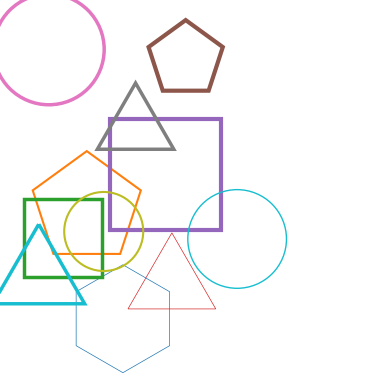[{"shape": "hexagon", "thickness": 0.5, "radius": 0.7, "center": [0.319, 0.172]}, {"shape": "pentagon", "thickness": 1.5, "radius": 0.74, "center": [0.225, 0.46]}, {"shape": "square", "thickness": 2.5, "radius": 0.5, "center": [0.164, 0.382]}, {"shape": "triangle", "thickness": 0.5, "radius": 0.66, "center": [0.446, 0.263]}, {"shape": "square", "thickness": 3, "radius": 0.72, "center": [0.43, 0.547]}, {"shape": "pentagon", "thickness": 3, "radius": 0.51, "center": [0.482, 0.846]}, {"shape": "circle", "thickness": 2.5, "radius": 0.72, "center": [0.127, 0.872]}, {"shape": "triangle", "thickness": 2.5, "radius": 0.57, "center": [0.352, 0.67]}, {"shape": "circle", "thickness": 1.5, "radius": 0.51, "center": [0.269, 0.399]}, {"shape": "triangle", "thickness": 2.5, "radius": 0.69, "center": [0.101, 0.28]}, {"shape": "circle", "thickness": 1, "radius": 0.64, "center": [0.616, 0.379]}]